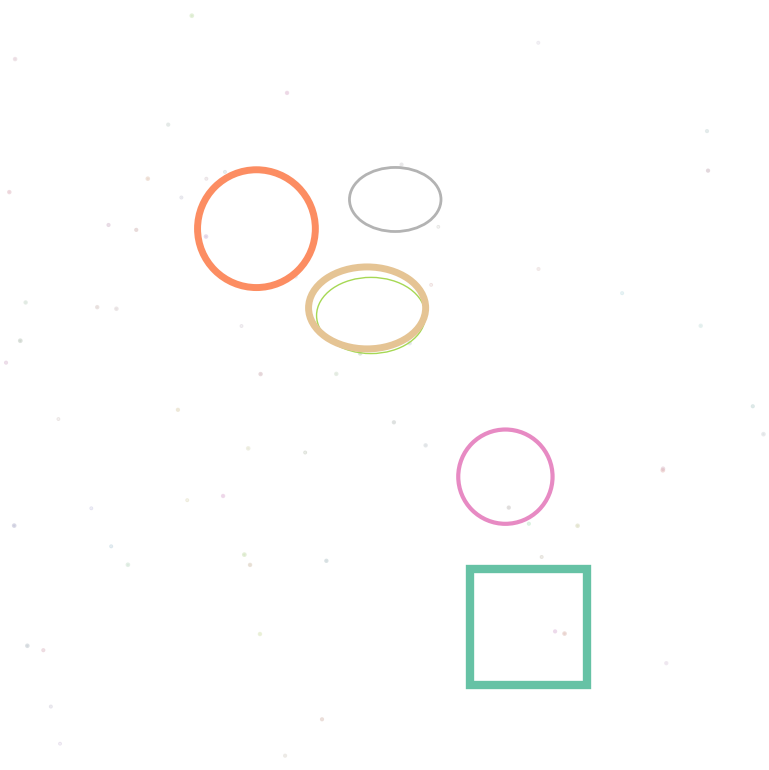[{"shape": "square", "thickness": 3, "radius": 0.38, "center": [0.686, 0.186]}, {"shape": "circle", "thickness": 2.5, "radius": 0.38, "center": [0.333, 0.703]}, {"shape": "circle", "thickness": 1.5, "radius": 0.31, "center": [0.656, 0.381]}, {"shape": "oval", "thickness": 0.5, "radius": 0.35, "center": [0.482, 0.59]}, {"shape": "oval", "thickness": 2.5, "radius": 0.38, "center": [0.477, 0.6]}, {"shape": "oval", "thickness": 1, "radius": 0.3, "center": [0.513, 0.741]}]